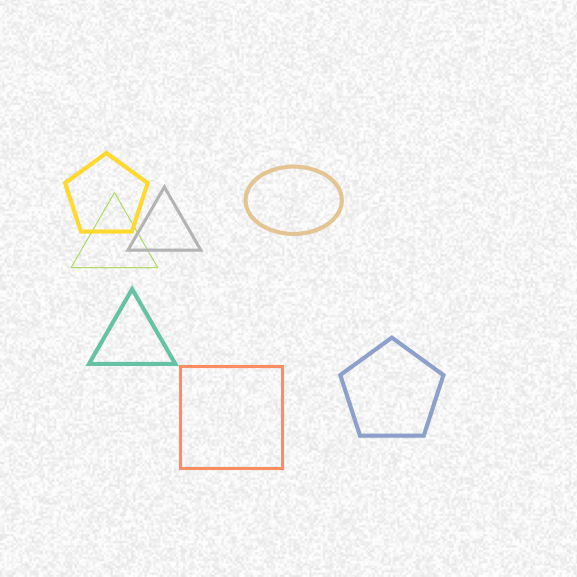[{"shape": "triangle", "thickness": 2, "radius": 0.43, "center": [0.229, 0.412]}, {"shape": "square", "thickness": 1.5, "radius": 0.44, "center": [0.401, 0.277]}, {"shape": "pentagon", "thickness": 2, "radius": 0.47, "center": [0.679, 0.321]}, {"shape": "triangle", "thickness": 0.5, "radius": 0.43, "center": [0.198, 0.579]}, {"shape": "pentagon", "thickness": 2, "radius": 0.38, "center": [0.184, 0.659]}, {"shape": "oval", "thickness": 2, "radius": 0.42, "center": [0.509, 0.652]}, {"shape": "triangle", "thickness": 1.5, "radius": 0.36, "center": [0.285, 0.602]}]